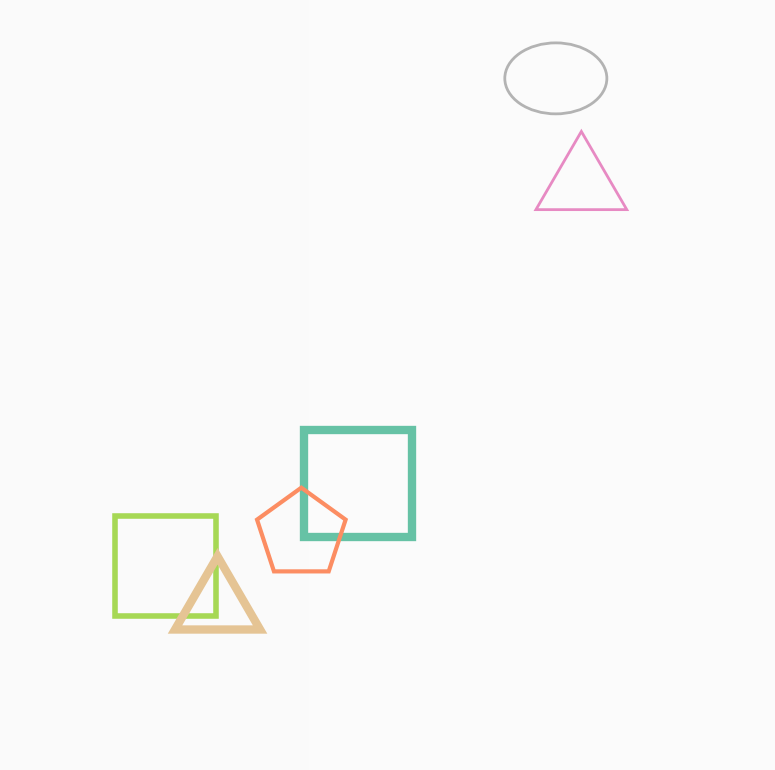[{"shape": "square", "thickness": 3, "radius": 0.35, "center": [0.462, 0.372]}, {"shape": "pentagon", "thickness": 1.5, "radius": 0.3, "center": [0.389, 0.307]}, {"shape": "triangle", "thickness": 1, "radius": 0.34, "center": [0.75, 0.762]}, {"shape": "square", "thickness": 2, "radius": 0.33, "center": [0.214, 0.265]}, {"shape": "triangle", "thickness": 3, "radius": 0.32, "center": [0.281, 0.214]}, {"shape": "oval", "thickness": 1, "radius": 0.33, "center": [0.717, 0.898]}]